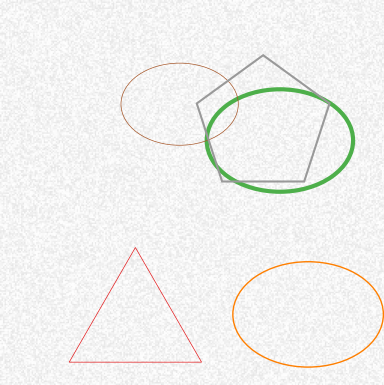[{"shape": "triangle", "thickness": 0.5, "radius": 0.99, "center": [0.352, 0.159]}, {"shape": "oval", "thickness": 3, "radius": 0.95, "center": [0.727, 0.635]}, {"shape": "oval", "thickness": 1, "radius": 0.98, "center": [0.8, 0.183]}, {"shape": "oval", "thickness": 0.5, "radius": 0.76, "center": [0.467, 0.729]}, {"shape": "pentagon", "thickness": 1.5, "radius": 0.91, "center": [0.683, 0.675]}]